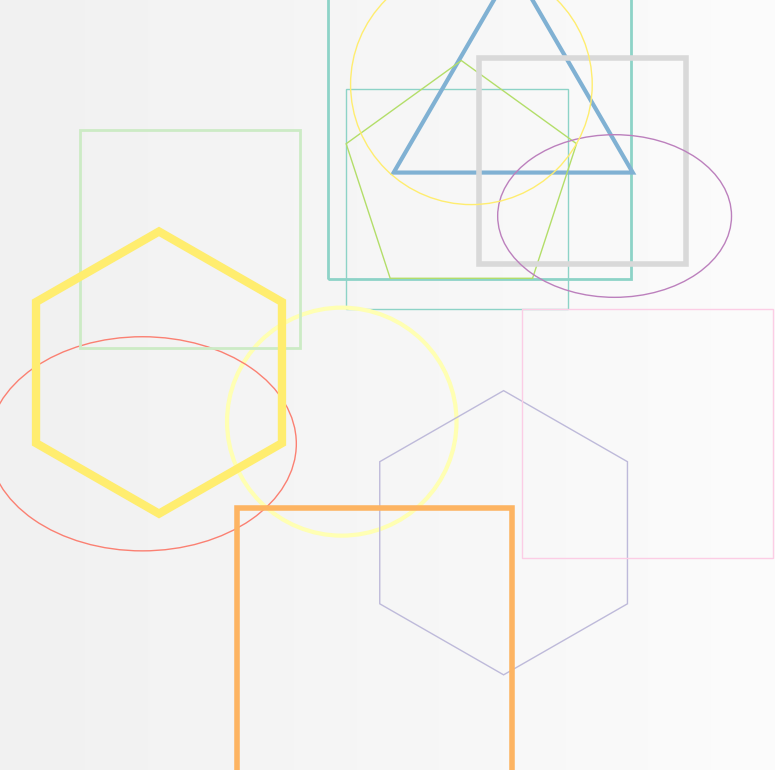[{"shape": "square", "thickness": 1, "radius": 0.98, "center": [0.619, 0.834]}, {"shape": "square", "thickness": 0.5, "radius": 0.72, "center": [0.59, 0.742]}, {"shape": "circle", "thickness": 1.5, "radius": 0.74, "center": [0.441, 0.452]}, {"shape": "hexagon", "thickness": 0.5, "radius": 0.92, "center": [0.65, 0.308]}, {"shape": "oval", "thickness": 0.5, "radius": 0.99, "center": [0.184, 0.424]}, {"shape": "triangle", "thickness": 1.5, "radius": 0.89, "center": [0.662, 0.865]}, {"shape": "square", "thickness": 2, "radius": 0.89, "center": [0.483, 0.163]}, {"shape": "pentagon", "thickness": 0.5, "radius": 0.78, "center": [0.595, 0.765]}, {"shape": "square", "thickness": 0.5, "radius": 0.81, "center": [0.835, 0.437]}, {"shape": "square", "thickness": 2, "radius": 0.67, "center": [0.751, 0.791]}, {"shape": "oval", "thickness": 0.5, "radius": 0.75, "center": [0.793, 0.719]}, {"shape": "square", "thickness": 1, "radius": 0.71, "center": [0.246, 0.69]}, {"shape": "hexagon", "thickness": 3, "radius": 0.92, "center": [0.205, 0.516]}, {"shape": "circle", "thickness": 0.5, "radius": 0.78, "center": [0.608, 0.89]}]